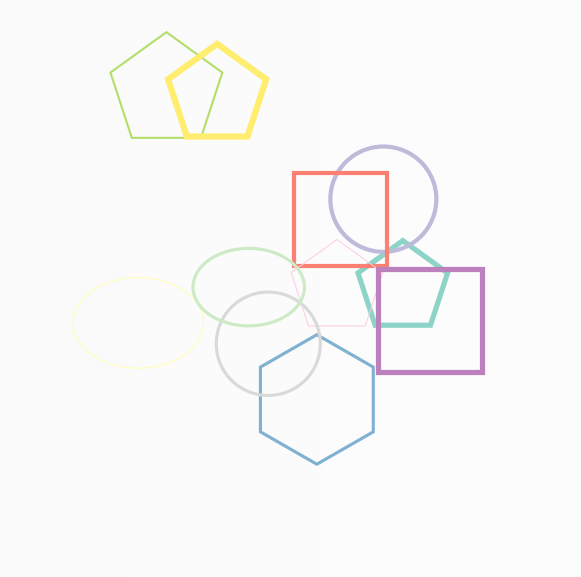[{"shape": "pentagon", "thickness": 2.5, "radius": 0.4, "center": [0.693, 0.501]}, {"shape": "oval", "thickness": 0.5, "radius": 0.56, "center": [0.238, 0.44]}, {"shape": "circle", "thickness": 2, "radius": 0.46, "center": [0.66, 0.654]}, {"shape": "square", "thickness": 2, "radius": 0.4, "center": [0.586, 0.62]}, {"shape": "hexagon", "thickness": 1.5, "radius": 0.56, "center": [0.545, 0.307]}, {"shape": "pentagon", "thickness": 1, "radius": 0.51, "center": [0.286, 0.842]}, {"shape": "pentagon", "thickness": 0.5, "radius": 0.41, "center": [0.58, 0.502]}, {"shape": "circle", "thickness": 1.5, "radius": 0.45, "center": [0.462, 0.404]}, {"shape": "square", "thickness": 2.5, "radius": 0.45, "center": [0.739, 0.445]}, {"shape": "oval", "thickness": 1.5, "radius": 0.48, "center": [0.428, 0.502]}, {"shape": "pentagon", "thickness": 3, "radius": 0.44, "center": [0.374, 0.834]}]